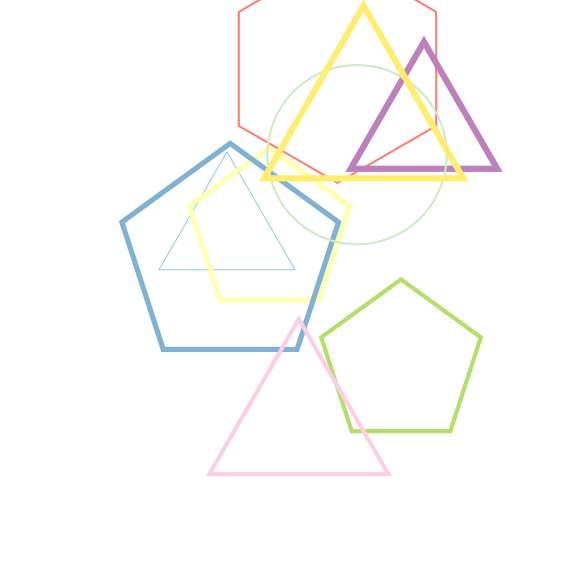[{"shape": "triangle", "thickness": 0.5, "radius": 0.68, "center": [0.393, 0.6]}, {"shape": "pentagon", "thickness": 2.5, "radius": 0.73, "center": [0.467, 0.597]}, {"shape": "hexagon", "thickness": 1, "radius": 0.99, "center": [0.584, 0.88]}, {"shape": "pentagon", "thickness": 2.5, "radius": 0.99, "center": [0.399, 0.554]}, {"shape": "pentagon", "thickness": 2, "radius": 0.73, "center": [0.694, 0.37]}, {"shape": "triangle", "thickness": 2, "radius": 0.89, "center": [0.517, 0.268]}, {"shape": "triangle", "thickness": 3, "radius": 0.73, "center": [0.734, 0.78]}, {"shape": "circle", "thickness": 1, "radius": 0.78, "center": [0.618, 0.731]}, {"shape": "triangle", "thickness": 3, "radius": 1.0, "center": [0.63, 0.79]}]